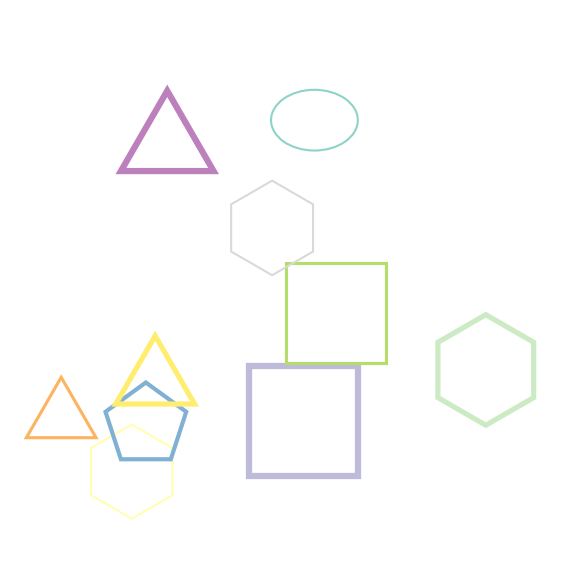[{"shape": "oval", "thickness": 1, "radius": 0.38, "center": [0.544, 0.791]}, {"shape": "hexagon", "thickness": 1, "radius": 0.41, "center": [0.228, 0.183]}, {"shape": "square", "thickness": 3, "radius": 0.47, "center": [0.526, 0.27]}, {"shape": "pentagon", "thickness": 2, "radius": 0.37, "center": [0.253, 0.263]}, {"shape": "triangle", "thickness": 1.5, "radius": 0.35, "center": [0.106, 0.276]}, {"shape": "square", "thickness": 1.5, "radius": 0.43, "center": [0.581, 0.458]}, {"shape": "hexagon", "thickness": 1, "radius": 0.41, "center": [0.471, 0.604]}, {"shape": "triangle", "thickness": 3, "radius": 0.46, "center": [0.29, 0.749]}, {"shape": "hexagon", "thickness": 2.5, "radius": 0.48, "center": [0.841, 0.359]}, {"shape": "triangle", "thickness": 2.5, "radius": 0.39, "center": [0.269, 0.339]}]